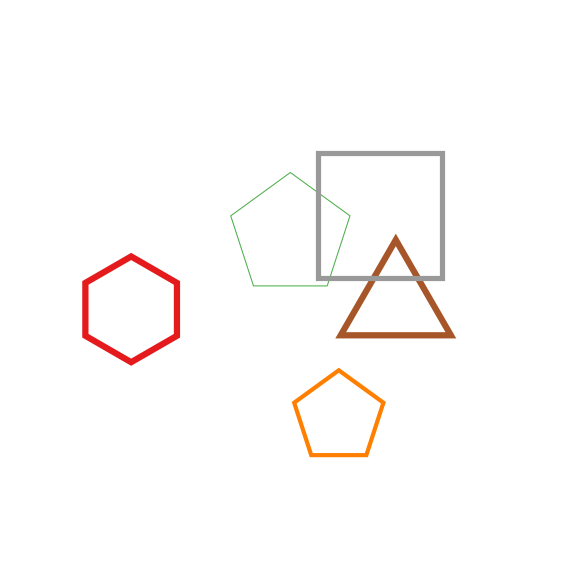[{"shape": "hexagon", "thickness": 3, "radius": 0.46, "center": [0.227, 0.463]}, {"shape": "pentagon", "thickness": 0.5, "radius": 0.54, "center": [0.503, 0.592]}, {"shape": "pentagon", "thickness": 2, "radius": 0.41, "center": [0.587, 0.277]}, {"shape": "triangle", "thickness": 3, "radius": 0.55, "center": [0.685, 0.474]}, {"shape": "square", "thickness": 2.5, "radius": 0.54, "center": [0.658, 0.626]}]